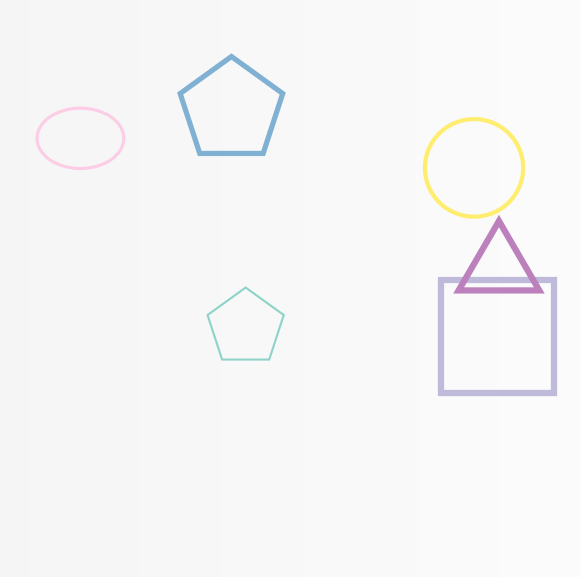[{"shape": "pentagon", "thickness": 1, "radius": 0.34, "center": [0.423, 0.432]}, {"shape": "square", "thickness": 3, "radius": 0.49, "center": [0.856, 0.416]}, {"shape": "pentagon", "thickness": 2.5, "radius": 0.46, "center": [0.398, 0.808]}, {"shape": "oval", "thickness": 1.5, "radius": 0.37, "center": [0.138, 0.76]}, {"shape": "triangle", "thickness": 3, "radius": 0.4, "center": [0.858, 0.536]}, {"shape": "circle", "thickness": 2, "radius": 0.42, "center": [0.816, 0.708]}]